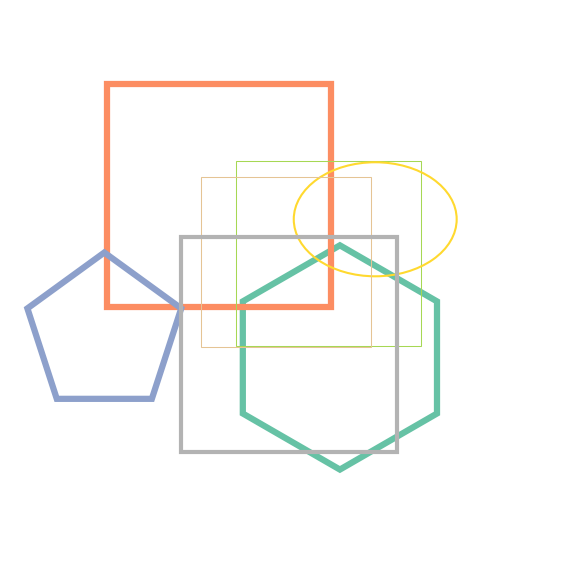[{"shape": "hexagon", "thickness": 3, "radius": 0.97, "center": [0.589, 0.38]}, {"shape": "square", "thickness": 3, "radius": 0.97, "center": [0.379, 0.661]}, {"shape": "pentagon", "thickness": 3, "radius": 0.7, "center": [0.181, 0.422]}, {"shape": "square", "thickness": 0.5, "radius": 0.8, "center": [0.569, 0.56]}, {"shape": "oval", "thickness": 1, "radius": 0.71, "center": [0.65, 0.619]}, {"shape": "square", "thickness": 0.5, "radius": 0.74, "center": [0.495, 0.545]}, {"shape": "square", "thickness": 2, "radius": 0.93, "center": [0.5, 0.403]}]